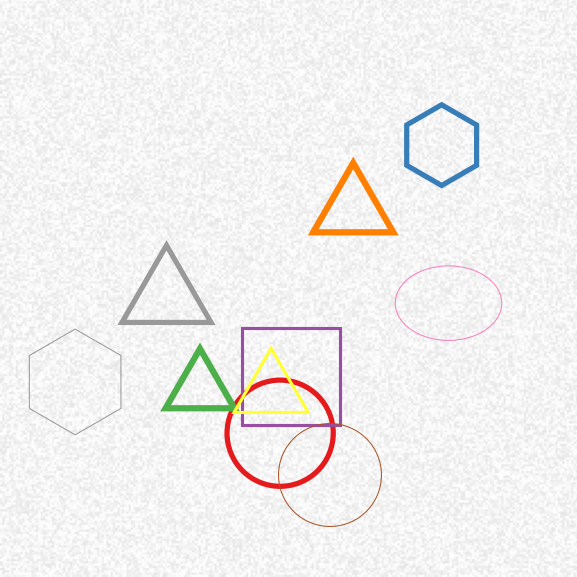[{"shape": "circle", "thickness": 2.5, "radius": 0.46, "center": [0.485, 0.249]}, {"shape": "hexagon", "thickness": 2.5, "radius": 0.35, "center": [0.765, 0.748]}, {"shape": "triangle", "thickness": 3, "radius": 0.34, "center": [0.346, 0.327]}, {"shape": "square", "thickness": 1.5, "radius": 0.42, "center": [0.504, 0.347]}, {"shape": "triangle", "thickness": 3, "radius": 0.4, "center": [0.612, 0.637]}, {"shape": "triangle", "thickness": 1.5, "radius": 0.37, "center": [0.469, 0.322]}, {"shape": "circle", "thickness": 0.5, "radius": 0.45, "center": [0.571, 0.177]}, {"shape": "oval", "thickness": 0.5, "radius": 0.46, "center": [0.777, 0.474]}, {"shape": "triangle", "thickness": 2.5, "radius": 0.45, "center": [0.288, 0.485]}, {"shape": "hexagon", "thickness": 0.5, "radius": 0.46, "center": [0.13, 0.338]}]